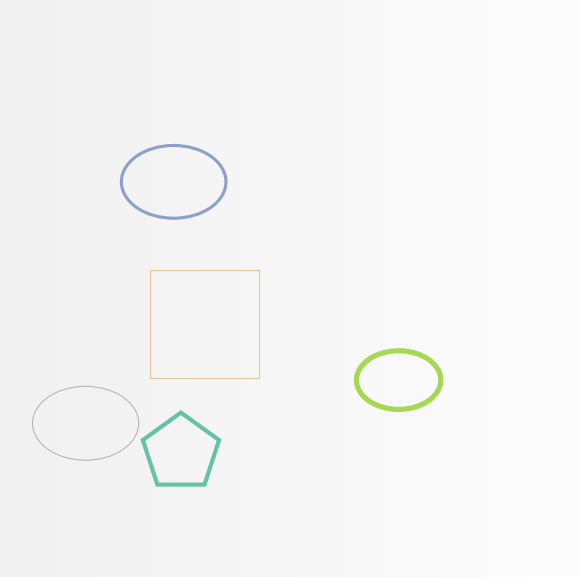[{"shape": "pentagon", "thickness": 2, "radius": 0.34, "center": [0.311, 0.216]}, {"shape": "oval", "thickness": 1.5, "radius": 0.45, "center": [0.299, 0.684]}, {"shape": "oval", "thickness": 2.5, "radius": 0.36, "center": [0.686, 0.341]}, {"shape": "square", "thickness": 0.5, "radius": 0.47, "center": [0.352, 0.439]}, {"shape": "oval", "thickness": 0.5, "radius": 0.46, "center": [0.147, 0.266]}]